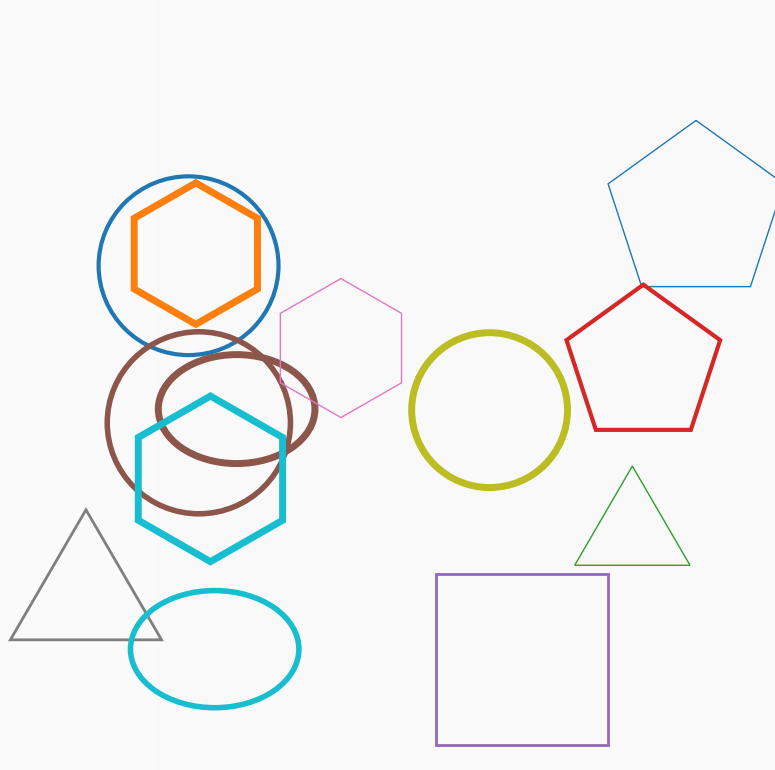[{"shape": "pentagon", "thickness": 0.5, "radius": 0.6, "center": [0.898, 0.724]}, {"shape": "circle", "thickness": 1.5, "radius": 0.58, "center": [0.243, 0.655]}, {"shape": "hexagon", "thickness": 2.5, "radius": 0.46, "center": [0.253, 0.671]}, {"shape": "triangle", "thickness": 0.5, "radius": 0.43, "center": [0.816, 0.309]}, {"shape": "pentagon", "thickness": 1.5, "radius": 0.52, "center": [0.83, 0.526]}, {"shape": "square", "thickness": 1, "radius": 0.55, "center": [0.673, 0.143]}, {"shape": "circle", "thickness": 2, "radius": 0.59, "center": [0.257, 0.451]}, {"shape": "oval", "thickness": 2.5, "radius": 0.51, "center": [0.305, 0.469]}, {"shape": "hexagon", "thickness": 0.5, "radius": 0.45, "center": [0.44, 0.548]}, {"shape": "triangle", "thickness": 1, "radius": 0.56, "center": [0.111, 0.225]}, {"shape": "circle", "thickness": 2.5, "radius": 0.5, "center": [0.632, 0.467]}, {"shape": "hexagon", "thickness": 2.5, "radius": 0.54, "center": [0.272, 0.378]}, {"shape": "oval", "thickness": 2, "radius": 0.54, "center": [0.277, 0.157]}]